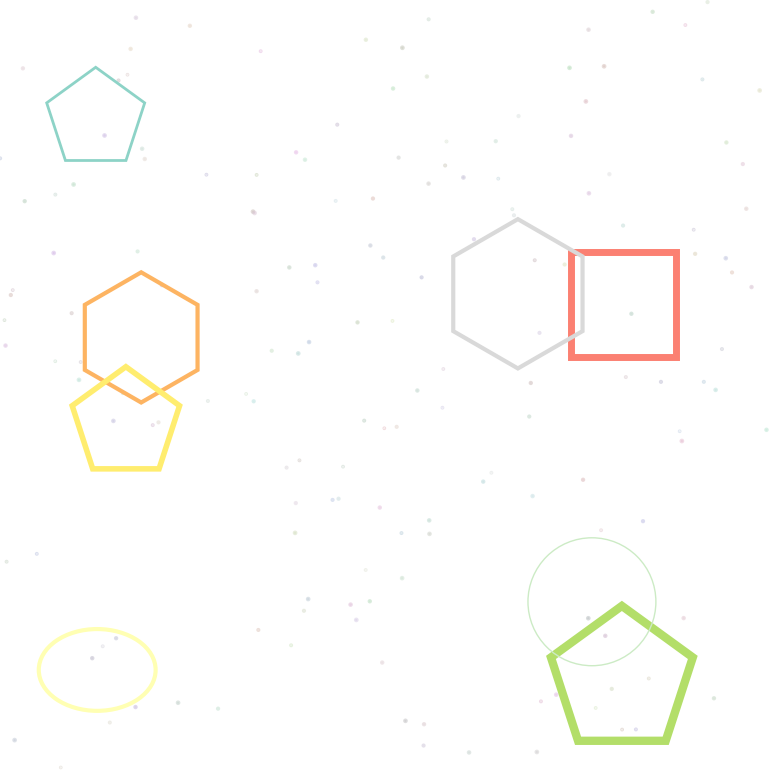[{"shape": "pentagon", "thickness": 1, "radius": 0.33, "center": [0.124, 0.846]}, {"shape": "oval", "thickness": 1.5, "radius": 0.38, "center": [0.126, 0.13]}, {"shape": "square", "thickness": 2.5, "radius": 0.34, "center": [0.81, 0.605]}, {"shape": "hexagon", "thickness": 1.5, "radius": 0.42, "center": [0.183, 0.562]}, {"shape": "pentagon", "thickness": 3, "radius": 0.48, "center": [0.808, 0.116]}, {"shape": "hexagon", "thickness": 1.5, "radius": 0.48, "center": [0.673, 0.618]}, {"shape": "circle", "thickness": 0.5, "radius": 0.42, "center": [0.769, 0.219]}, {"shape": "pentagon", "thickness": 2, "radius": 0.37, "center": [0.163, 0.45]}]